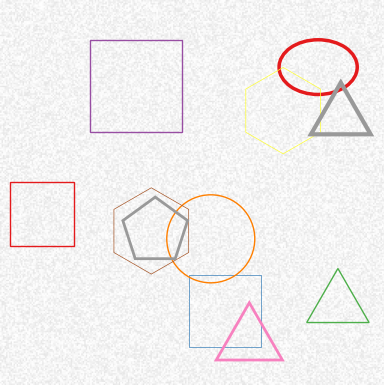[{"shape": "oval", "thickness": 2.5, "radius": 0.51, "center": [0.826, 0.826]}, {"shape": "square", "thickness": 1, "radius": 0.41, "center": [0.11, 0.445]}, {"shape": "square", "thickness": 0.5, "radius": 0.47, "center": [0.585, 0.193]}, {"shape": "triangle", "thickness": 1, "radius": 0.47, "center": [0.878, 0.209]}, {"shape": "square", "thickness": 1, "radius": 0.6, "center": [0.353, 0.776]}, {"shape": "circle", "thickness": 1, "radius": 0.57, "center": [0.547, 0.38]}, {"shape": "hexagon", "thickness": 0.5, "radius": 0.56, "center": [0.736, 0.713]}, {"shape": "hexagon", "thickness": 0.5, "radius": 0.56, "center": [0.393, 0.4]}, {"shape": "triangle", "thickness": 2, "radius": 0.5, "center": [0.648, 0.114]}, {"shape": "triangle", "thickness": 3, "radius": 0.45, "center": [0.885, 0.696]}, {"shape": "pentagon", "thickness": 2, "radius": 0.44, "center": [0.403, 0.4]}]